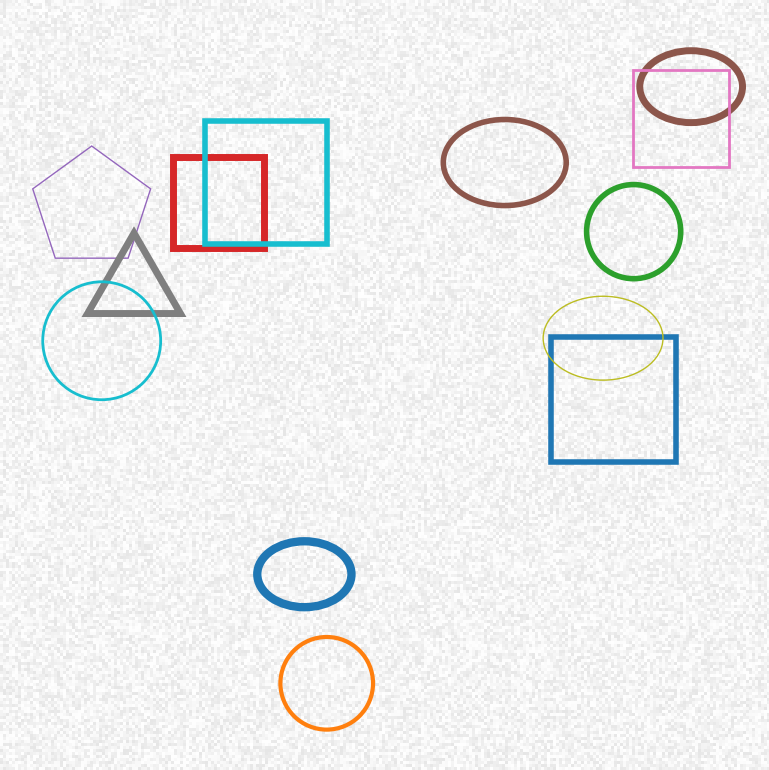[{"shape": "square", "thickness": 2, "radius": 0.4, "center": [0.797, 0.481]}, {"shape": "oval", "thickness": 3, "radius": 0.31, "center": [0.395, 0.254]}, {"shape": "circle", "thickness": 1.5, "radius": 0.3, "center": [0.424, 0.113]}, {"shape": "circle", "thickness": 2, "radius": 0.31, "center": [0.823, 0.699]}, {"shape": "square", "thickness": 2.5, "radius": 0.3, "center": [0.284, 0.737]}, {"shape": "pentagon", "thickness": 0.5, "radius": 0.4, "center": [0.119, 0.73]}, {"shape": "oval", "thickness": 2, "radius": 0.4, "center": [0.656, 0.789]}, {"shape": "oval", "thickness": 2.5, "radius": 0.33, "center": [0.898, 0.887]}, {"shape": "square", "thickness": 1, "radius": 0.31, "center": [0.885, 0.846]}, {"shape": "triangle", "thickness": 2.5, "radius": 0.35, "center": [0.174, 0.628]}, {"shape": "oval", "thickness": 0.5, "radius": 0.39, "center": [0.783, 0.561]}, {"shape": "square", "thickness": 2, "radius": 0.4, "center": [0.346, 0.763]}, {"shape": "circle", "thickness": 1, "radius": 0.38, "center": [0.132, 0.557]}]